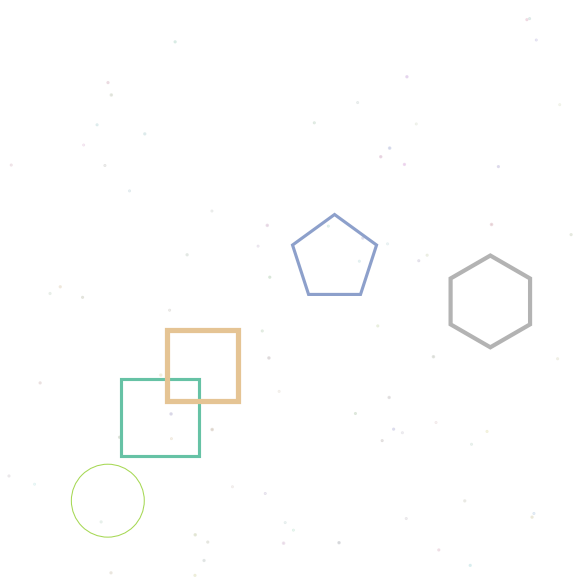[{"shape": "square", "thickness": 1.5, "radius": 0.34, "center": [0.277, 0.276]}, {"shape": "pentagon", "thickness": 1.5, "radius": 0.38, "center": [0.579, 0.551]}, {"shape": "circle", "thickness": 0.5, "radius": 0.32, "center": [0.187, 0.132]}, {"shape": "square", "thickness": 2.5, "radius": 0.31, "center": [0.35, 0.366]}, {"shape": "hexagon", "thickness": 2, "radius": 0.4, "center": [0.849, 0.477]}]